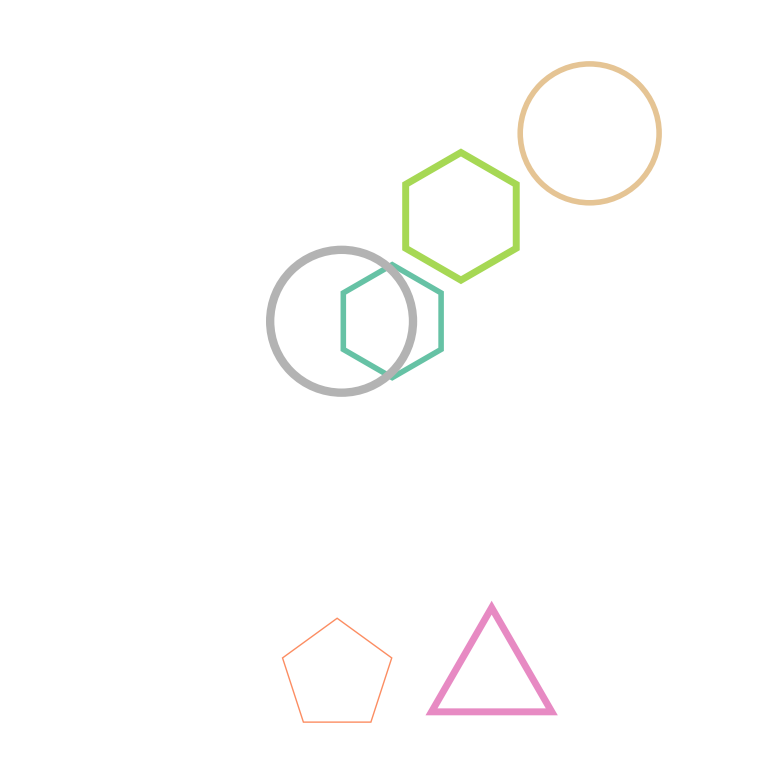[{"shape": "hexagon", "thickness": 2, "radius": 0.37, "center": [0.509, 0.583]}, {"shape": "pentagon", "thickness": 0.5, "radius": 0.37, "center": [0.438, 0.123]}, {"shape": "triangle", "thickness": 2.5, "radius": 0.45, "center": [0.639, 0.121]}, {"shape": "hexagon", "thickness": 2.5, "radius": 0.41, "center": [0.599, 0.719]}, {"shape": "circle", "thickness": 2, "radius": 0.45, "center": [0.766, 0.827]}, {"shape": "circle", "thickness": 3, "radius": 0.46, "center": [0.444, 0.583]}]